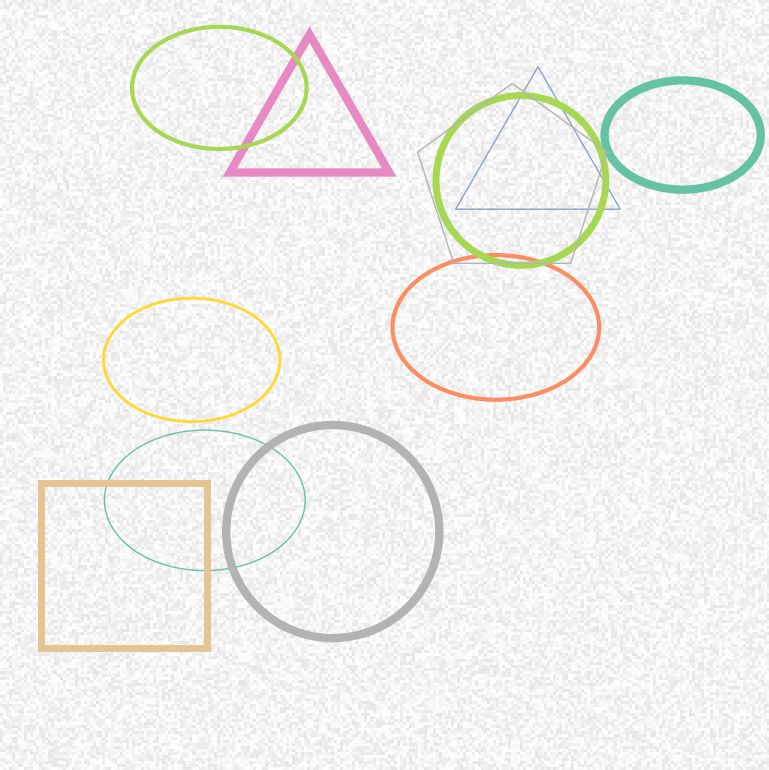[{"shape": "oval", "thickness": 0.5, "radius": 0.65, "center": [0.266, 0.35]}, {"shape": "oval", "thickness": 3, "radius": 0.51, "center": [0.887, 0.825]}, {"shape": "oval", "thickness": 1.5, "radius": 0.67, "center": [0.644, 0.575]}, {"shape": "triangle", "thickness": 0.5, "radius": 0.62, "center": [0.699, 0.79]}, {"shape": "triangle", "thickness": 3, "radius": 0.6, "center": [0.402, 0.836]}, {"shape": "circle", "thickness": 2.5, "radius": 0.55, "center": [0.676, 0.766]}, {"shape": "oval", "thickness": 1.5, "radius": 0.57, "center": [0.285, 0.886]}, {"shape": "oval", "thickness": 1, "radius": 0.57, "center": [0.249, 0.533]}, {"shape": "square", "thickness": 2.5, "radius": 0.54, "center": [0.161, 0.265]}, {"shape": "pentagon", "thickness": 0.5, "radius": 0.65, "center": [0.665, 0.763]}, {"shape": "circle", "thickness": 3, "radius": 0.69, "center": [0.432, 0.31]}]